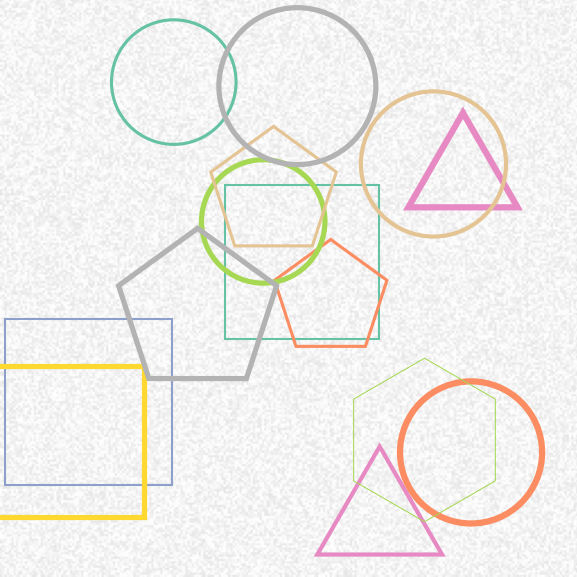[{"shape": "circle", "thickness": 1.5, "radius": 0.54, "center": [0.301, 0.857]}, {"shape": "square", "thickness": 1, "radius": 0.67, "center": [0.523, 0.545]}, {"shape": "pentagon", "thickness": 1.5, "radius": 0.51, "center": [0.573, 0.482]}, {"shape": "circle", "thickness": 3, "radius": 0.62, "center": [0.816, 0.216]}, {"shape": "square", "thickness": 1, "radius": 0.72, "center": [0.153, 0.303]}, {"shape": "triangle", "thickness": 2, "radius": 0.62, "center": [0.657, 0.101]}, {"shape": "triangle", "thickness": 3, "radius": 0.55, "center": [0.802, 0.695]}, {"shape": "hexagon", "thickness": 0.5, "radius": 0.71, "center": [0.735, 0.237]}, {"shape": "circle", "thickness": 2.5, "radius": 0.53, "center": [0.456, 0.616]}, {"shape": "square", "thickness": 2.5, "radius": 0.65, "center": [0.119, 0.235]}, {"shape": "circle", "thickness": 2, "radius": 0.63, "center": [0.751, 0.715]}, {"shape": "pentagon", "thickness": 1.5, "radius": 0.57, "center": [0.474, 0.666]}, {"shape": "pentagon", "thickness": 2.5, "radius": 0.72, "center": [0.342, 0.46]}, {"shape": "circle", "thickness": 2.5, "radius": 0.68, "center": [0.515, 0.85]}]